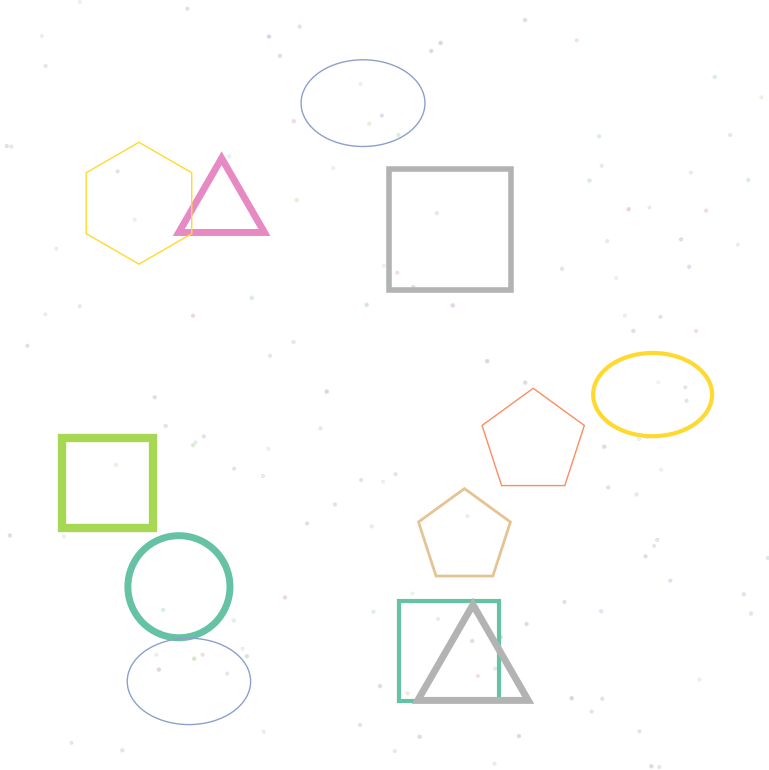[{"shape": "circle", "thickness": 2.5, "radius": 0.33, "center": [0.232, 0.238]}, {"shape": "square", "thickness": 1.5, "radius": 0.32, "center": [0.583, 0.155]}, {"shape": "pentagon", "thickness": 0.5, "radius": 0.35, "center": [0.692, 0.426]}, {"shape": "oval", "thickness": 0.5, "radius": 0.4, "center": [0.245, 0.115]}, {"shape": "oval", "thickness": 0.5, "radius": 0.4, "center": [0.471, 0.866]}, {"shape": "triangle", "thickness": 2.5, "radius": 0.32, "center": [0.288, 0.73]}, {"shape": "square", "thickness": 3, "radius": 0.29, "center": [0.14, 0.373]}, {"shape": "oval", "thickness": 1.5, "radius": 0.39, "center": [0.848, 0.488]}, {"shape": "hexagon", "thickness": 0.5, "radius": 0.4, "center": [0.18, 0.736]}, {"shape": "pentagon", "thickness": 1, "radius": 0.31, "center": [0.603, 0.303]}, {"shape": "triangle", "thickness": 2.5, "radius": 0.41, "center": [0.614, 0.132]}, {"shape": "square", "thickness": 2, "radius": 0.39, "center": [0.585, 0.702]}]